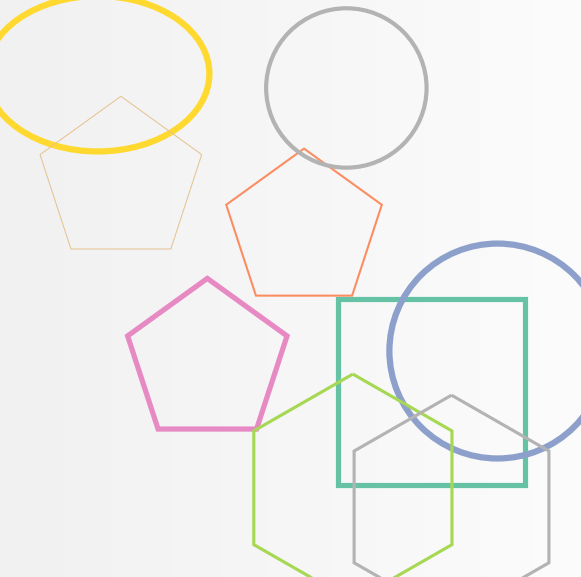[{"shape": "square", "thickness": 2.5, "radius": 0.8, "center": [0.742, 0.321]}, {"shape": "pentagon", "thickness": 1, "radius": 0.7, "center": [0.523, 0.601]}, {"shape": "circle", "thickness": 3, "radius": 0.93, "center": [0.856, 0.391]}, {"shape": "pentagon", "thickness": 2.5, "radius": 0.72, "center": [0.357, 0.373]}, {"shape": "hexagon", "thickness": 1.5, "radius": 0.98, "center": [0.607, 0.155]}, {"shape": "oval", "thickness": 3, "radius": 0.96, "center": [0.168, 0.871]}, {"shape": "pentagon", "thickness": 0.5, "radius": 0.73, "center": [0.208, 0.686]}, {"shape": "hexagon", "thickness": 1.5, "radius": 0.97, "center": [0.777, 0.121]}, {"shape": "circle", "thickness": 2, "radius": 0.69, "center": [0.596, 0.847]}]